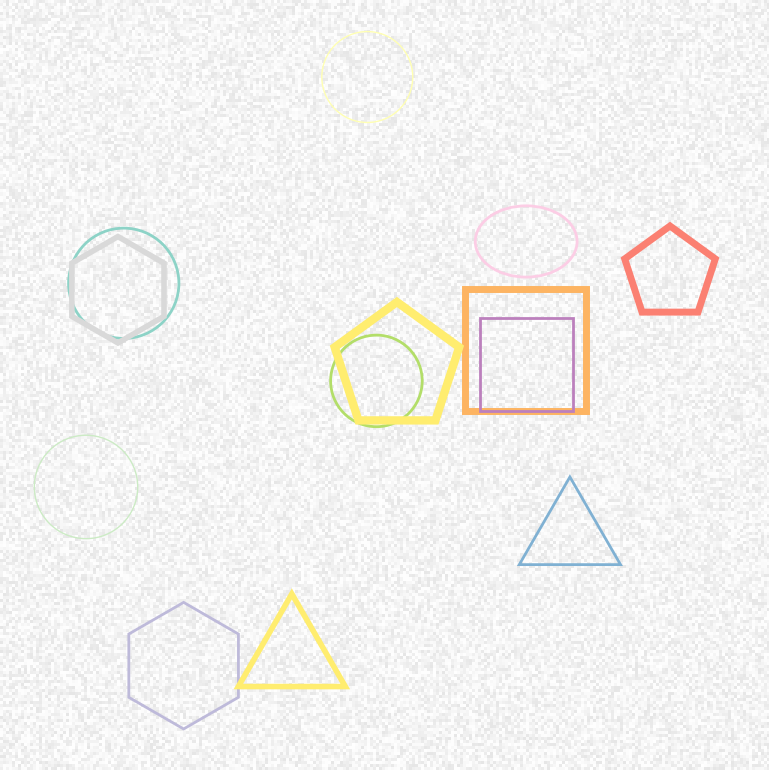[{"shape": "circle", "thickness": 1, "radius": 0.36, "center": [0.161, 0.632]}, {"shape": "circle", "thickness": 0.5, "radius": 0.3, "center": [0.477, 0.9]}, {"shape": "hexagon", "thickness": 1, "radius": 0.41, "center": [0.238, 0.135]}, {"shape": "pentagon", "thickness": 2.5, "radius": 0.31, "center": [0.87, 0.645]}, {"shape": "triangle", "thickness": 1, "radius": 0.38, "center": [0.74, 0.305]}, {"shape": "square", "thickness": 2.5, "radius": 0.39, "center": [0.683, 0.545]}, {"shape": "circle", "thickness": 1, "radius": 0.3, "center": [0.489, 0.505]}, {"shape": "oval", "thickness": 1, "radius": 0.33, "center": [0.683, 0.686]}, {"shape": "hexagon", "thickness": 2, "radius": 0.35, "center": [0.153, 0.624]}, {"shape": "square", "thickness": 1, "radius": 0.3, "center": [0.684, 0.526]}, {"shape": "circle", "thickness": 0.5, "radius": 0.34, "center": [0.112, 0.368]}, {"shape": "pentagon", "thickness": 3, "radius": 0.43, "center": [0.516, 0.523]}, {"shape": "triangle", "thickness": 2, "radius": 0.4, "center": [0.379, 0.148]}]